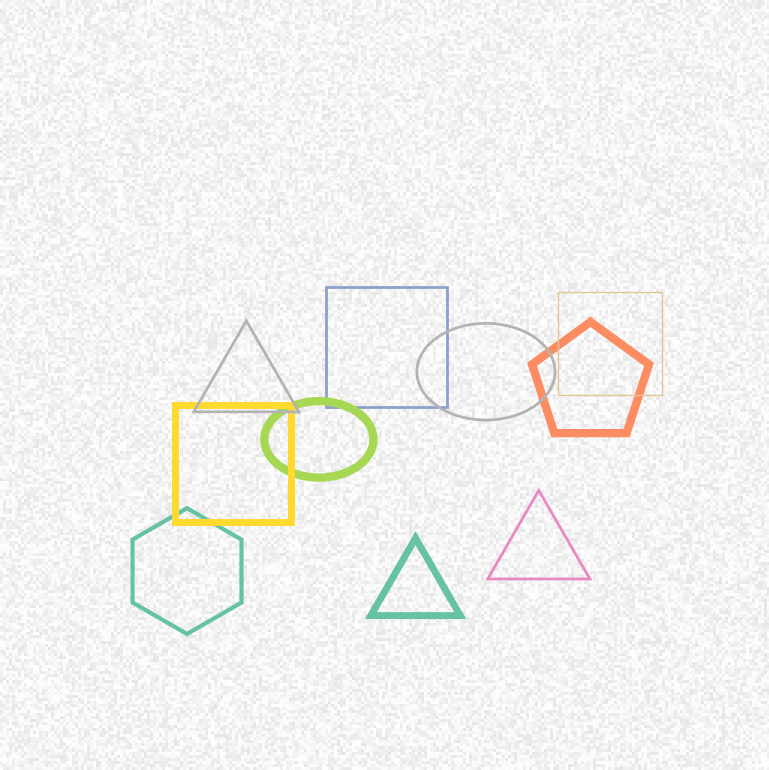[{"shape": "hexagon", "thickness": 1.5, "radius": 0.41, "center": [0.243, 0.258]}, {"shape": "triangle", "thickness": 2.5, "radius": 0.34, "center": [0.54, 0.234]}, {"shape": "pentagon", "thickness": 3, "radius": 0.4, "center": [0.767, 0.502]}, {"shape": "square", "thickness": 1, "radius": 0.39, "center": [0.502, 0.55]}, {"shape": "triangle", "thickness": 1, "radius": 0.38, "center": [0.7, 0.286]}, {"shape": "oval", "thickness": 3, "radius": 0.35, "center": [0.414, 0.429]}, {"shape": "square", "thickness": 2.5, "radius": 0.38, "center": [0.303, 0.398]}, {"shape": "square", "thickness": 0.5, "radius": 0.34, "center": [0.792, 0.554]}, {"shape": "oval", "thickness": 1, "radius": 0.45, "center": [0.631, 0.517]}, {"shape": "triangle", "thickness": 1, "radius": 0.39, "center": [0.32, 0.505]}]